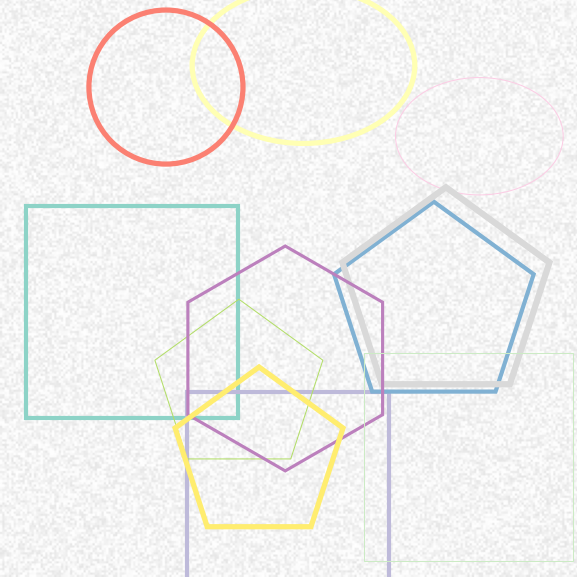[{"shape": "square", "thickness": 2, "radius": 0.92, "center": [0.228, 0.458]}, {"shape": "oval", "thickness": 2.5, "radius": 0.96, "center": [0.525, 0.886]}, {"shape": "square", "thickness": 2, "radius": 0.88, "center": [0.499, 0.146]}, {"shape": "circle", "thickness": 2.5, "radius": 0.67, "center": [0.287, 0.848]}, {"shape": "pentagon", "thickness": 2, "radius": 0.91, "center": [0.751, 0.468]}, {"shape": "pentagon", "thickness": 0.5, "radius": 0.76, "center": [0.414, 0.328]}, {"shape": "oval", "thickness": 0.5, "radius": 0.73, "center": [0.83, 0.763]}, {"shape": "pentagon", "thickness": 3, "radius": 0.94, "center": [0.772, 0.486]}, {"shape": "hexagon", "thickness": 1.5, "radius": 0.97, "center": [0.494, 0.378]}, {"shape": "square", "thickness": 0.5, "radius": 0.9, "center": [0.811, 0.208]}, {"shape": "pentagon", "thickness": 2.5, "radius": 0.76, "center": [0.449, 0.211]}]